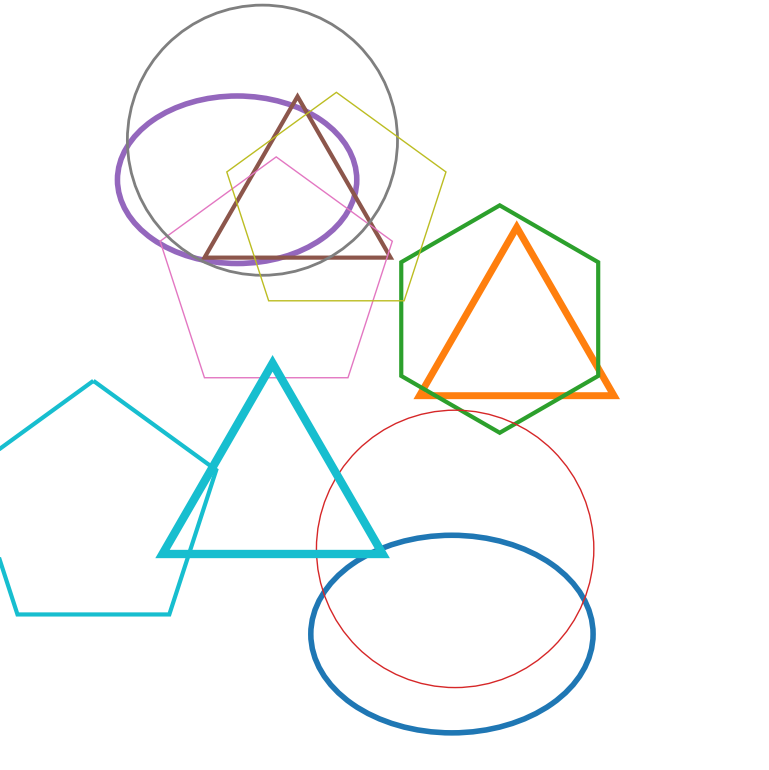[{"shape": "oval", "thickness": 2, "radius": 0.92, "center": [0.587, 0.177]}, {"shape": "triangle", "thickness": 2.5, "radius": 0.73, "center": [0.671, 0.559]}, {"shape": "hexagon", "thickness": 1.5, "radius": 0.74, "center": [0.649, 0.586]}, {"shape": "circle", "thickness": 0.5, "radius": 0.9, "center": [0.591, 0.287]}, {"shape": "oval", "thickness": 2, "radius": 0.78, "center": [0.308, 0.767]}, {"shape": "triangle", "thickness": 1.5, "radius": 0.7, "center": [0.386, 0.735]}, {"shape": "pentagon", "thickness": 0.5, "radius": 0.79, "center": [0.359, 0.638]}, {"shape": "circle", "thickness": 1, "radius": 0.88, "center": [0.341, 0.818]}, {"shape": "pentagon", "thickness": 0.5, "radius": 0.75, "center": [0.437, 0.73]}, {"shape": "pentagon", "thickness": 1.5, "radius": 0.84, "center": [0.121, 0.338]}, {"shape": "triangle", "thickness": 3, "radius": 0.83, "center": [0.354, 0.363]}]